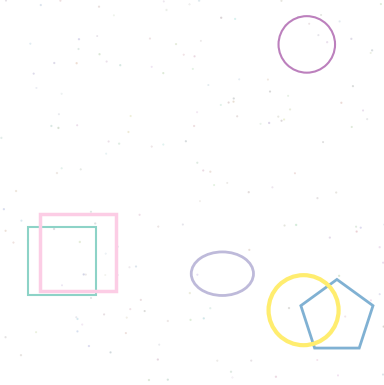[{"shape": "square", "thickness": 1.5, "radius": 0.45, "center": [0.161, 0.322]}, {"shape": "oval", "thickness": 2, "radius": 0.4, "center": [0.578, 0.289]}, {"shape": "pentagon", "thickness": 2, "radius": 0.49, "center": [0.875, 0.176]}, {"shape": "square", "thickness": 2.5, "radius": 0.5, "center": [0.202, 0.345]}, {"shape": "circle", "thickness": 1.5, "radius": 0.37, "center": [0.797, 0.885]}, {"shape": "circle", "thickness": 3, "radius": 0.45, "center": [0.789, 0.194]}]